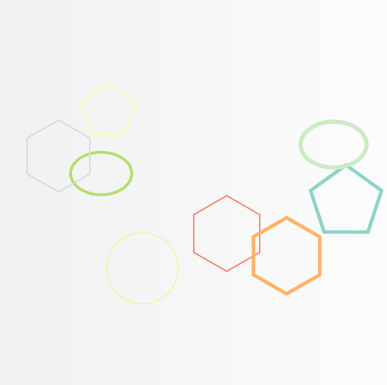[{"shape": "pentagon", "thickness": 2.5, "radius": 0.48, "center": [0.893, 0.475]}, {"shape": "pentagon", "thickness": 1, "radius": 0.37, "center": [0.279, 0.711]}, {"shape": "hexagon", "thickness": 1, "radius": 0.49, "center": [0.585, 0.393]}, {"shape": "hexagon", "thickness": 2.5, "radius": 0.49, "center": [0.74, 0.336]}, {"shape": "oval", "thickness": 2, "radius": 0.39, "center": [0.261, 0.549]}, {"shape": "hexagon", "thickness": 1, "radius": 0.47, "center": [0.151, 0.595]}, {"shape": "oval", "thickness": 3, "radius": 0.43, "center": [0.861, 0.625]}, {"shape": "circle", "thickness": 0.5, "radius": 0.46, "center": [0.368, 0.303]}]